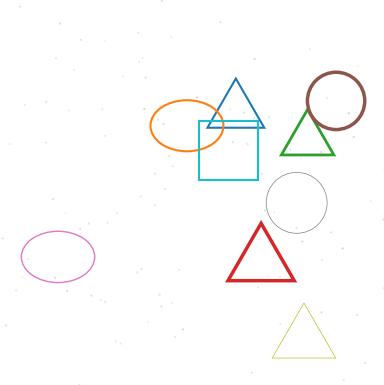[{"shape": "triangle", "thickness": 1.5, "radius": 0.43, "center": [0.613, 0.711]}, {"shape": "oval", "thickness": 1.5, "radius": 0.47, "center": [0.486, 0.673]}, {"shape": "triangle", "thickness": 2, "radius": 0.39, "center": [0.799, 0.637]}, {"shape": "triangle", "thickness": 2.5, "radius": 0.5, "center": [0.678, 0.321]}, {"shape": "circle", "thickness": 2.5, "radius": 0.37, "center": [0.873, 0.738]}, {"shape": "oval", "thickness": 1, "radius": 0.48, "center": [0.151, 0.333]}, {"shape": "circle", "thickness": 0.5, "radius": 0.4, "center": [0.771, 0.473]}, {"shape": "triangle", "thickness": 0.5, "radius": 0.48, "center": [0.79, 0.118]}, {"shape": "square", "thickness": 1.5, "radius": 0.38, "center": [0.594, 0.609]}]